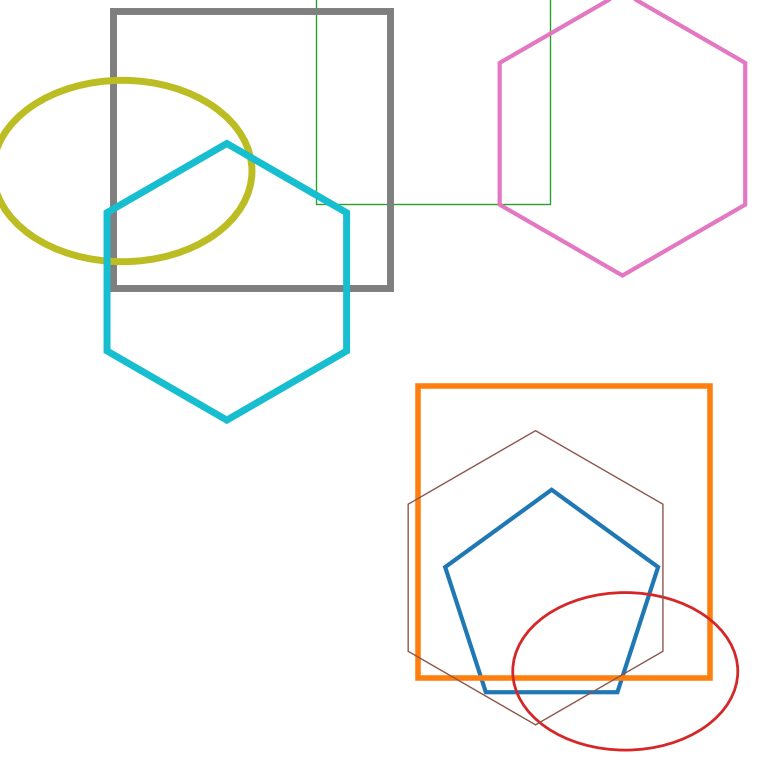[{"shape": "pentagon", "thickness": 1.5, "radius": 0.73, "center": [0.716, 0.219]}, {"shape": "square", "thickness": 2, "radius": 0.95, "center": [0.732, 0.309]}, {"shape": "square", "thickness": 0.5, "radius": 0.76, "center": [0.562, 0.887]}, {"shape": "oval", "thickness": 1, "radius": 0.73, "center": [0.812, 0.128]}, {"shape": "hexagon", "thickness": 0.5, "radius": 0.96, "center": [0.696, 0.25]}, {"shape": "hexagon", "thickness": 1.5, "radius": 0.92, "center": [0.808, 0.826]}, {"shape": "square", "thickness": 2.5, "radius": 0.9, "center": [0.326, 0.806]}, {"shape": "oval", "thickness": 2.5, "radius": 0.84, "center": [0.159, 0.778]}, {"shape": "hexagon", "thickness": 2.5, "radius": 0.9, "center": [0.295, 0.634]}]